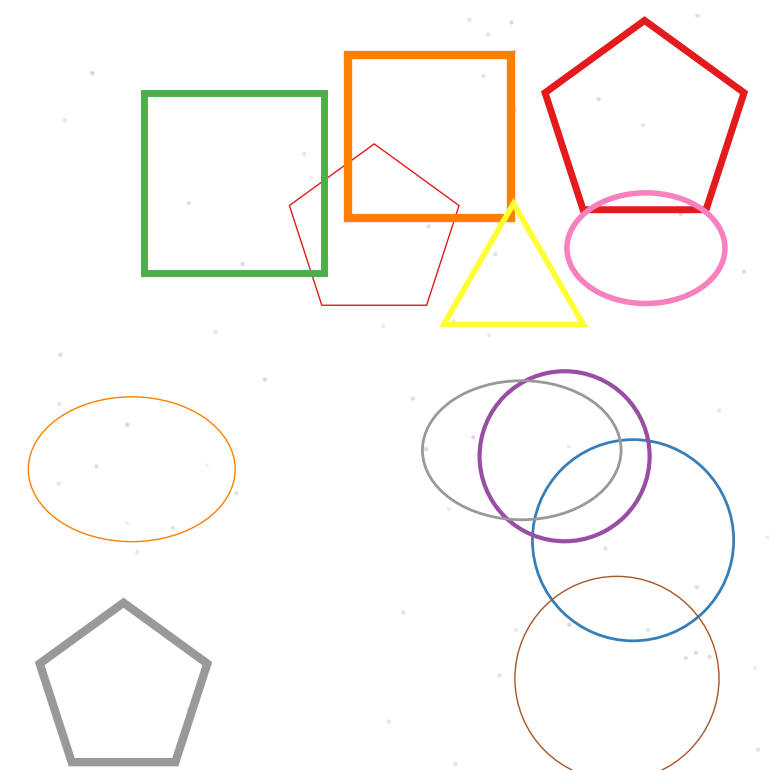[{"shape": "pentagon", "thickness": 0.5, "radius": 0.58, "center": [0.486, 0.697]}, {"shape": "pentagon", "thickness": 2.5, "radius": 0.68, "center": [0.837, 0.838]}, {"shape": "circle", "thickness": 1, "radius": 0.65, "center": [0.822, 0.298]}, {"shape": "square", "thickness": 2.5, "radius": 0.58, "center": [0.304, 0.762]}, {"shape": "circle", "thickness": 1.5, "radius": 0.55, "center": [0.733, 0.407]}, {"shape": "square", "thickness": 3, "radius": 0.53, "center": [0.558, 0.823]}, {"shape": "oval", "thickness": 0.5, "radius": 0.67, "center": [0.171, 0.391]}, {"shape": "triangle", "thickness": 2, "radius": 0.52, "center": [0.667, 0.631]}, {"shape": "circle", "thickness": 0.5, "radius": 0.66, "center": [0.801, 0.119]}, {"shape": "oval", "thickness": 2, "radius": 0.51, "center": [0.839, 0.678]}, {"shape": "oval", "thickness": 1, "radius": 0.64, "center": [0.678, 0.415]}, {"shape": "pentagon", "thickness": 3, "radius": 0.57, "center": [0.16, 0.103]}]